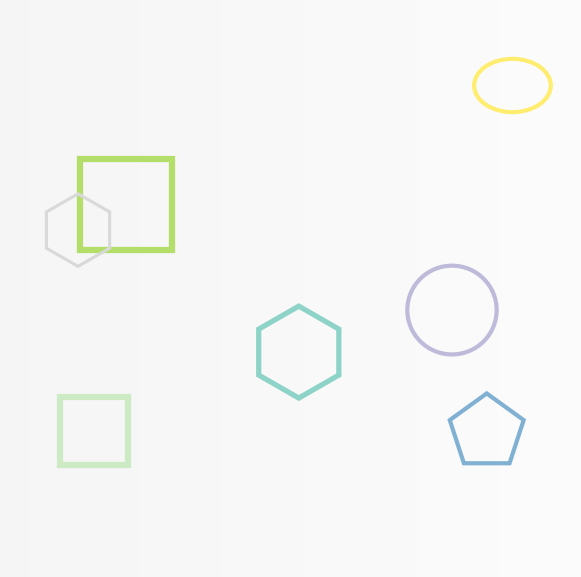[{"shape": "hexagon", "thickness": 2.5, "radius": 0.4, "center": [0.514, 0.389]}, {"shape": "circle", "thickness": 2, "radius": 0.38, "center": [0.778, 0.462]}, {"shape": "pentagon", "thickness": 2, "radius": 0.33, "center": [0.837, 0.251]}, {"shape": "square", "thickness": 3, "radius": 0.39, "center": [0.217, 0.644]}, {"shape": "hexagon", "thickness": 1.5, "radius": 0.31, "center": [0.134, 0.601]}, {"shape": "square", "thickness": 3, "radius": 0.29, "center": [0.162, 0.253]}, {"shape": "oval", "thickness": 2, "radius": 0.33, "center": [0.882, 0.851]}]